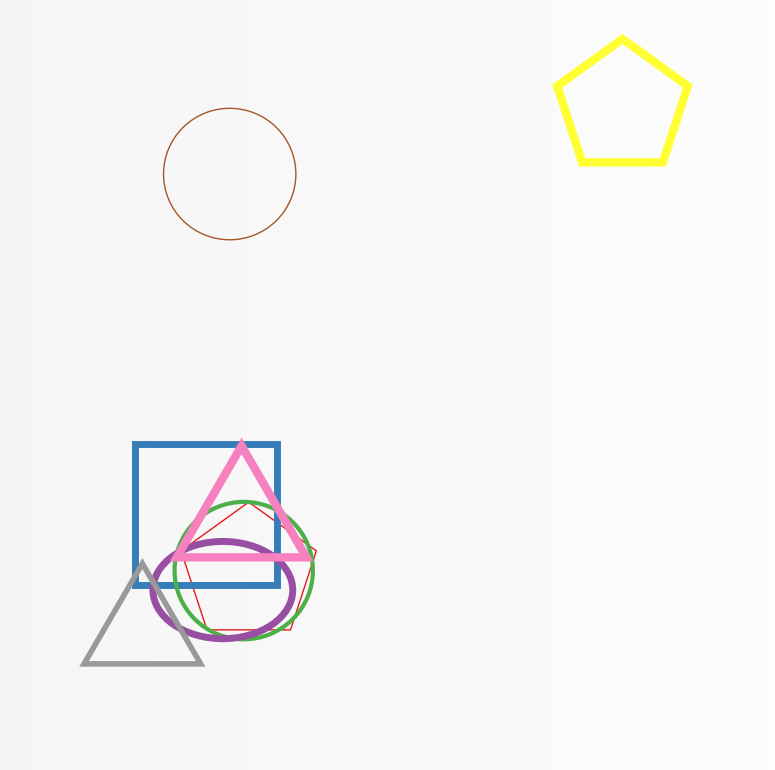[{"shape": "pentagon", "thickness": 0.5, "radius": 0.46, "center": [0.321, 0.256]}, {"shape": "square", "thickness": 2.5, "radius": 0.46, "center": [0.265, 0.331]}, {"shape": "circle", "thickness": 1.5, "radius": 0.45, "center": [0.315, 0.259]}, {"shape": "oval", "thickness": 2.5, "radius": 0.45, "center": [0.288, 0.234]}, {"shape": "pentagon", "thickness": 3, "radius": 0.44, "center": [0.803, 0.861]}, {"shape": "circle", "thickness": 0.5, "radius": 0.43, "center": [0.296, 0.774]}, {"shape": "triangle", "thickness": 3, "radius": 0.48, "center": [0.312, 0.324]}, {"shape": "triangle", "thickness": 2, "radius": 0.43, "center": [0.184, 0.181]}]